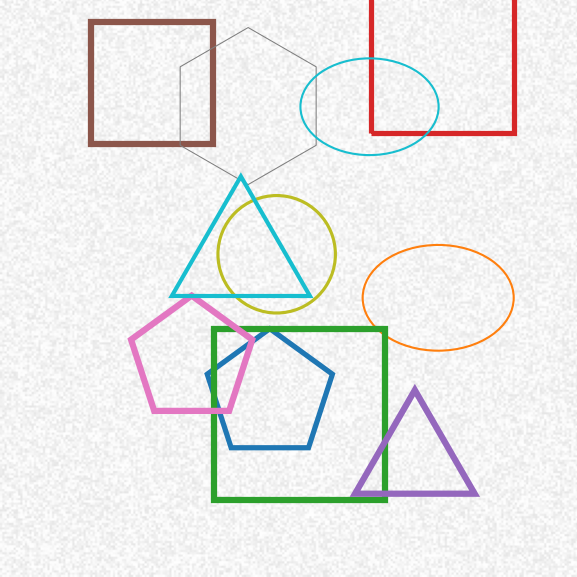[{"shape": "pentagon", "thickness": 2.5, "radius": 0.57, "center": [0.467, 0.316]}, {"shape": "oval", "thickness": 1, "radius": 0.65, "center": [0.759, 0.483]}, {"shape": "square", "thickness": 3, "radius": 0.74, "center": [0.518, 0.281]}, {"shape": "square", "thickness": 2.5, "radius": 0.62, "center": [0.767, 0.893]}, {"shape": "triangle", "thickness": 3, "radius": 0.6, "center": [0.718, 0.204]}, {"shape": "square", "thickness": 3, "radius": 0.53, "center": [0.264, 0.856]}, {"shape": "pentagon", "thickness": 3, "radius": 0.55, "center": [0.332, 0.377]}, {"shape": "hexagon", "thickness": 0.5, "radius": 0.68, "center": [0.43, 0.815]}, {"shape": "circle", "thickness": 1.5, "radius": 0.51, "center": [0.479, 0.559]}, {"shape": "triangle", "thickness": 2, "radius": 0.69, "center": [0.417, 0.556]}, {"shape": "oval", "thickness": 1, "radius": 0.6, "center": [0.64, 0.814]}]